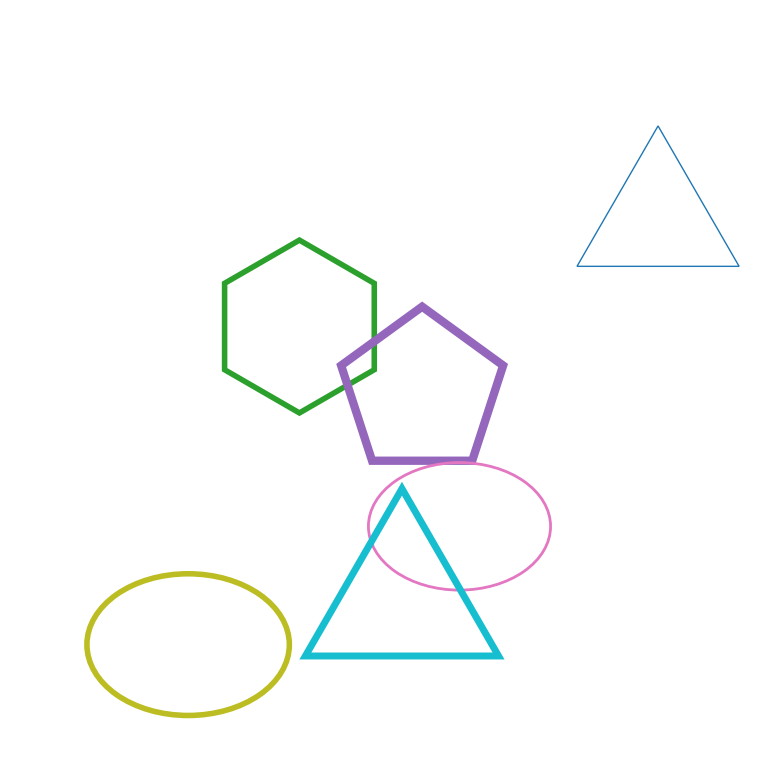[{"shape": "triangle", "thickness": 0.5, "radius": 0.61, "center": [0.855, 0.715]}, {"shape": "hexagon", "thickness": 2, "radius": 0.56, "center": [0.389, 0.576]}, {"shape": "pentagon", "thickness": 3, "radius": 0.55, "center": [0.548, 0.491]}, {"shape": "oval", "thickness": 1, "radius": 0.59, "center": [0.597, 0.316]}, {"shape": "oval", "thickness": 2, "radius": 0.66, "center": [0.244, 0.163]}, {"shape": "triangle", "thickness": 2.5, "radius": 0.72, "center": [0.522, 0.22]}]